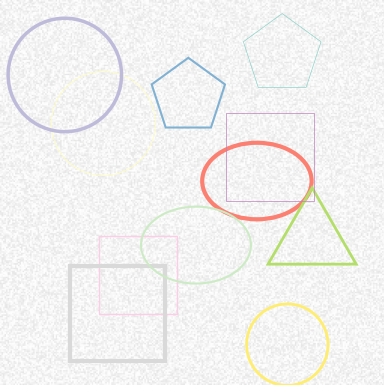[{"shape": "pentagon", "thickness": 0.5, "radius": 0.53, "center": [0.733, 0.859]}, {"shape": "circle", "thickness": 0.5, "radius": 0.68, "center": [0.268, 0.679]}, {"shape": "circle", "thickness": 2.5, "radius": 0.74, "center": [0.168, 0.805]}, {"shape": "oval", "thickness": 3, "radius": 0.71, "center": [0.667, 0.53]}, {"shape": "pentagon", "thickness": 1.5, "radius": 0.5, "center": [0.489, 0.75]}, {"shape": "triangle", "thickness": 2, "radius": 0.66, "center": [0.811, 0.38]}, {"shape": "square", "thickness": 1, "radius": 0.51, "center": [0.359, 0.286]}, {"shape": "square", "thickness": 3, "radius": 0.62, "center": [0.305, 0.185]}, {"shape": "square", "thickness": 0.5, "radius": 0.57, "center": [0.701, 0.593]}, {"shape": "oval", "thickness": 1.5, "radius": 0.71, "center": [0.509, 0.363]}, {"shape": "circle", "thickness": 2, "radius": 0.53, "center": [0.746, 0.105]}]